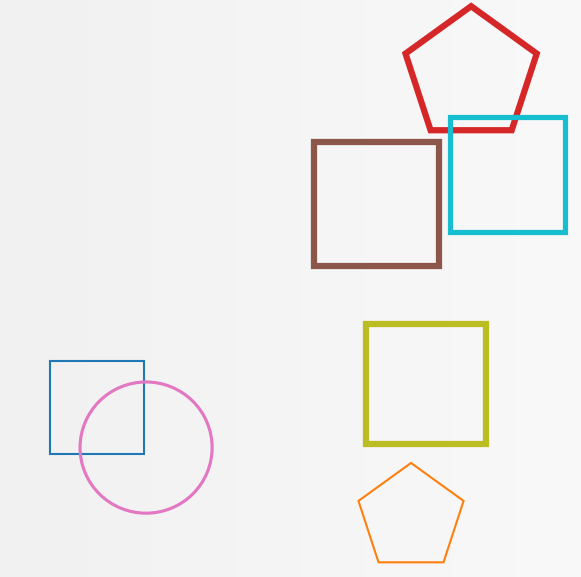[{"shape": "square", "thickness": 1, "radius": 0.4, "center": [0.167, 0.294]}, {"shape": "pentagon", "thickness": 1, "radius": 0.48, "center": [0.707, 0.102]}, {"shape": "pentagon", "thickness": 3, "radius": 0.59, "center": [0.811, 0.87]}, {"shape": "square", "thickness": 3, "radius": 0.54, "center": [0.647, 0.645]}, {"shape": "circle", "thickness": 1.5, "radius": 0.57, "center": [0.251, 0.224]}, {"shape": "square", "thickness": 3, "radius": 0.52, "center": [0.733, 0.334]}, {"shape": "square", "thickness": 2.5, "radius": 0.5, "center": [0.873, 0.697]}]